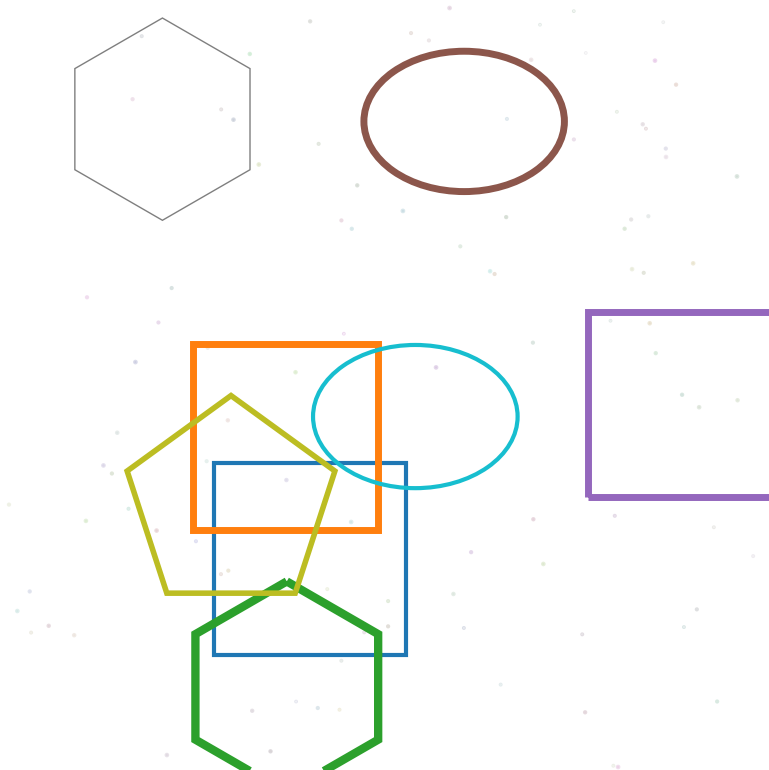[{"shape": "square", "thickness": 1.5, "radius": 0.62, "center": [0.403, 0.274]}, {"shape": "square", "thickness": 2.5, "radius": 0.6, "center": [0.371, 0.432]}, {"shape": "hexagon", "thickness": 3, "radius": 0.69, "center": [0.372, 0.108]}, {"shape": "square", "thickness": 2.5, "radius": 0.6, "center": [0.884, 0.475]}, {"shape": "oval", "thickness": 2.5, "radius": 0.65, "center": [0.603, 0.842]}, {"shape": "hexagon", "thickness": 0.5, "radius": 0.66, "center": [0.211, 0.845]}, {"shape": "pentagon", "thickness": 2, "radius": 0.71, "center": [0.3, 0.344]}, {"shape": "oval", "thickness": 1.5, "radius": 0.66, "center": [0.539, 0.459]}]